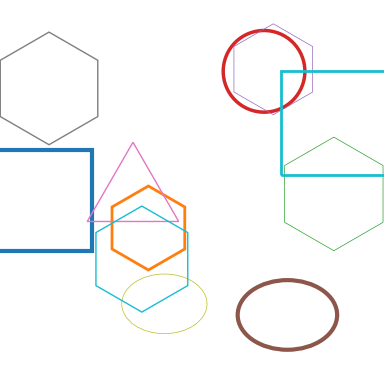[{"shape": "square", "thickness": 3, "radius": 0.66, "center": [0.108, 0.479]}, {"shape": "hexagon", "thickness": 2, "radius": 0.55, "center": [0.385, 0.408]}, {"shape": "hexagon", "thickness": 0.5, "radius": 0.74, "center": [0.867, 0.496]}, {"shape": "circle", "thickness": 2.5, "radius": 0.53, "center": [0.686, 0.815]}, {"shape": "hexagon", "thickness": 0.5, "radius": 0.59, "center": [0.71, 0.82]}, {"shape": "oval", "thickness": 3, "radius": 0.65, "center": [0.747, 0.182]}, {"shape": "triangle", "thickness": 1, "radius": 0.69, "center": [0.345, 0.493]}, {"shape": "hexagon", "thickness": 1, "radius": 0.73, "center": [0.127, 0.77]}, {"shape": "oval", "thickness": 0.5, "radius": 0.55, "center": [0.427, 0.211]}, {"shape": "square", "thickness": 2, "radius": 0.68, "center": [0.865, 0.68]}, {"shape": "hexagon", "thickness": 1, "radius": 0.69, "center": [0.368, 0.327]}]